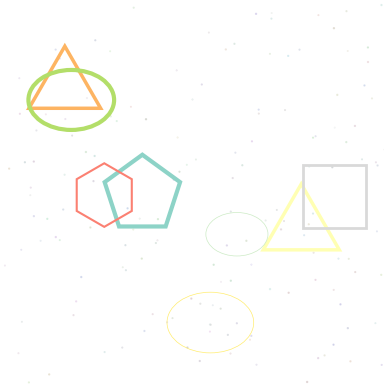[{"shape": "pentagon", "thickness": 3, "radius": 0.52, "center": [0.37, 0.495]}, {"shape": "triangle", "thickness": 2.5, "radius": 0.57, "center": [0.783, 0.408]}, {"shape": "hexagon", "thickness": 1.5, "radius": 0.41, "center": [0.271, 0.493]}, {"shape": "triangle", "thickness": 2.5, "radius": 0.54, "center": [0.168, 0.772]}, {"shape": "oval", "thickness": 3, "radius": 0.56, "center": [0.185, 0.74]}, {"shape": "square", "thickness": 2, "radius": 0.41, "center": [0.869, 0.491]}, {"shape": "oval", "thickness": 0.5, "radius": 0.4, "center": [0.615, 0.392]}, {"shape": "oval", "thickness": 0.5, "radius": 0.56, "center": [0.546, 0.162]}]